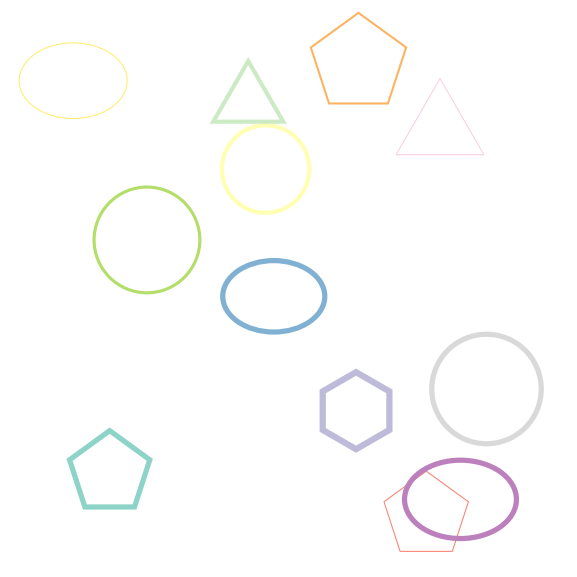[{"shape": "pentagon", "thickness": 2.5, "radius": 0.37, "center": [0.19, 0.18]}, {"shape": "circle", "thickness": 2, "radius": 0.38, "center": [0.46, 0.706]}, {"shape": "hexagon", "thickness": 3, "radius": 0.33, "center": [0.617, 0.288]}, {"shape": "pentagon", "thickness": 0.5, "radius": 0.38, "center": [0.738, 0.107]}, {"shape": "oval", "thickness": 2.5, "radius": 0.44, "center": [0.474, 0.486]}, {"shape": "pentagon", "thickness": 1, "radius": 0.43, "center": [0.621, 0.89]}, {"shape": "circle", "thickness": 1.5, "radius": 0.46, "center": [0.254, 0.584]}, {"shape": "triangle", "thickness": 0.5, "radius": 0.44, "center": [0.762, 0.775]}, {"shape": "circle", "thickness": 2.5, "radius": 0.47, "center": [0.842, 0.326]}, {"shape": "oval", "thickness": 2.5, "radius": 0.48, "center": [0.797, 0.134]}, {"shape": "triangle", "thickness": 2, "radius": 0.35, "center": [0.43, 0.823]}, {"shape": "oval", "thickness": 0.5, "radius": 0.47, "center": [0.127, 0.859]}]